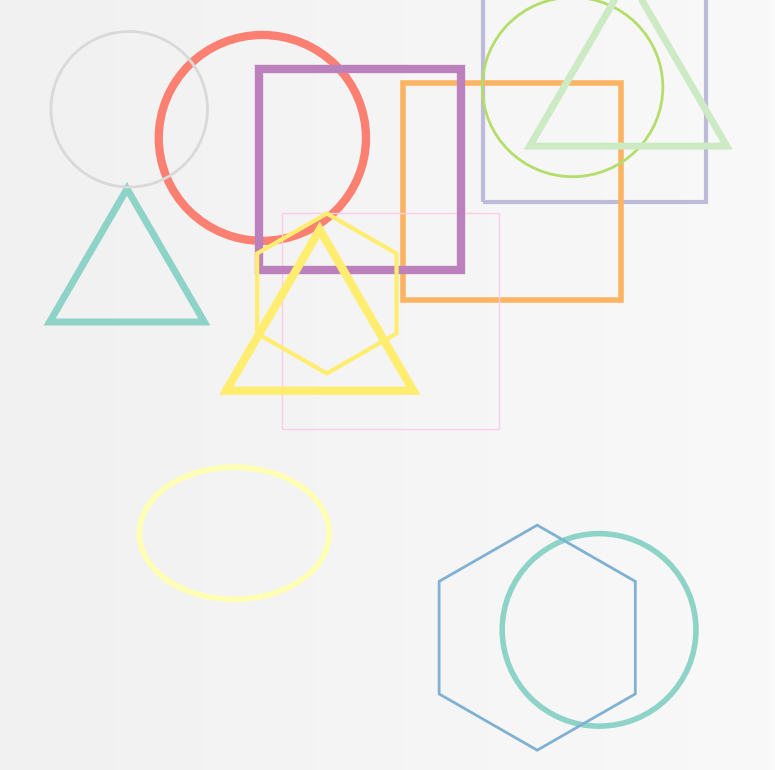[{"shape": "circle", "thickness": 2, "radius": 0.63, "center": [0.773, 0.182]}, {"shape": "triangle", "thickness": 2.5, "radius": 0.58, "center": [0.164, 0.639]}, {"shape": "oval", "thickness": 2, "radius": 0.61, "center": [0.302, 0.307]}, {"shape": "square", "thickness": 1.5, "radius": 0.72, "center": [0.767, 0.881]}, {"shape": "circle", "thickness": 3, "radius": 0.67, "center": [0.339, 0.821]}, {"shape": "hexagon", "thickness": 1, "radius": 0.73, "center": [0.693, 0.172]}, {"shape": "square", "thickness": 2, "radius": 0.7, "center": [0.661, 0.751]}, {"shape": "circle", "thickness": 1, "radius": 0.58, "center": [0.739, 0.887]}, {"shape": "square", "thickness": 0.5, "radius": 0.7, "center": [0.504, 0.583]}, {"shape": "circle", "thickness": 1, "radius": 0.51, "center": [0.167, 0.858]}, {"shape": "square", "thickness": 3, "radius": 0.65, "center": [0.465, 0.78]}, {"shape": "triangle", "thickness": 2.5, "radius": 0.73, "center": [0.811, 0.884]}, {"shape": "hexagon", "thickness": 1.5, "radius": 0.52, "center": [0.422, 0.619]}, {"shape": "triangle", "thickness": 3, "radius": 0.7, "center": [0.413, 0.562]}]